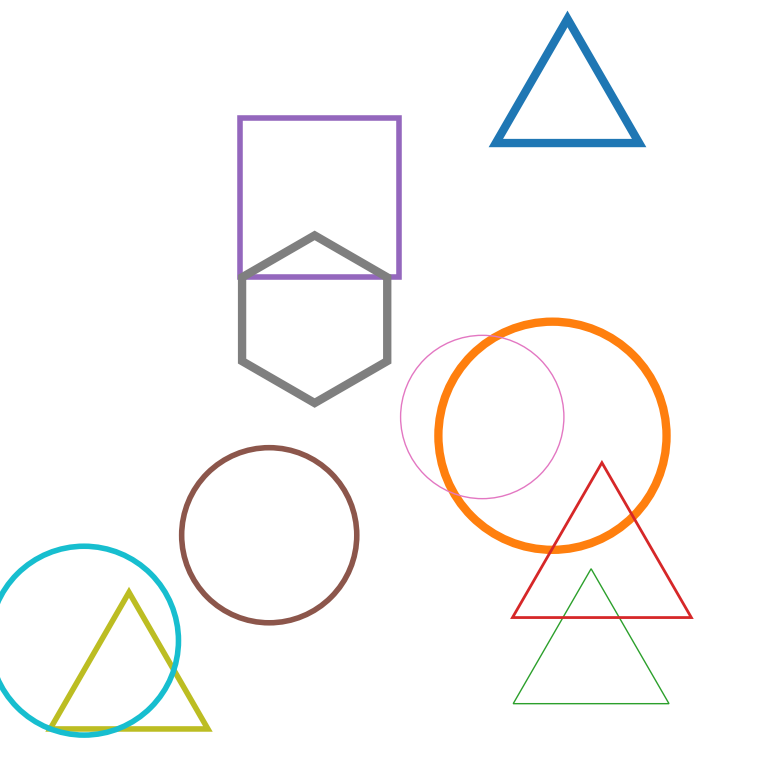[{"shape": "triangle", "thickness": 3, "radius": 0.54, "center": [0.737, 0.868]}, {"shape": "circle", "thickness": 3, "radius": 0.74, "center": [0.717, 0.434]}, {"shape": "triangle", "thickness": 0.5, "radius": 0.58, "center": [0.768, 0.145]}, {"shape": "triangle", "thickness": 1, "radius": 0.67, "center": [0.782, 0.265]}, {"shape": "square", "thickness": 2, "radius": 0.51, "center": [0.415, 0.744]}, {"shape": "circle", "thickness": 2, "radius": 0.57, "center": [0.35, 0.305]}, {"shape": "circle", "thickness": 0.5, "radius": 0.53, "center": [0.626, 0.458]}, {"shape": "hexagon", "thickness": 3, "radius": 0.54, "center": [0.409, 0.585]}, {"shape": "triangle", "thickness": 2, "radius": 0.59, "center": [0.168, 0.112]}, {"shape": "circle", "thickness": 2, "radius": 0.61, "center": [0.109, 0.168]}]